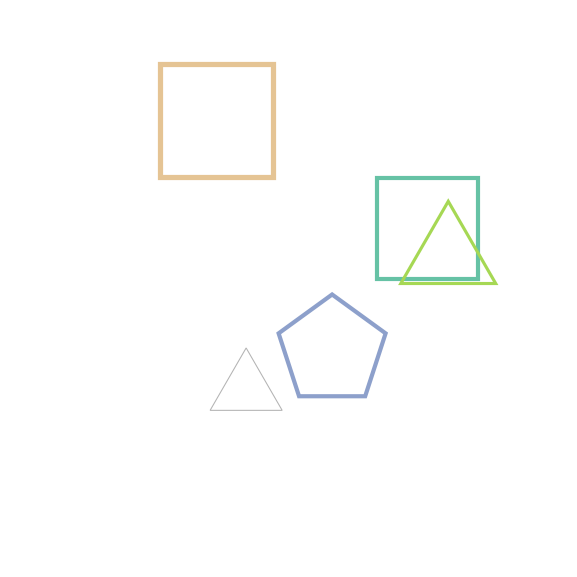[{"shape": "square", "thickness": 2, "radius": 0.44, "center": [0.74, 0.604]}, {"shape": "pentagon", "thickness": 2, "radius": 0.49, "center": [0.575, 0.392]}, {"shape": "triangle", "thickness": 1.5, "radius": 0.47, "center": [0.776, 0.556]}, {"shape": "square", "thickness": 2.5, "radius": 0.49, "center": [0.375, 0.79]}, {"shape": "triangle", "thickness": 0.5, "radius": 0.36, "center": [0.426, 0.325]}]